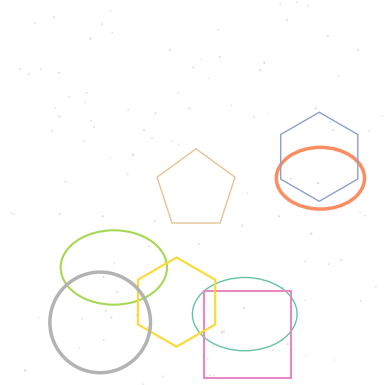[{"shape": "oval", "thickness": 1, "radius": 0.68, "center": [0.636, 0.184]}, {"shape": "oval", "thickness": 2.5, "radius": 0.57, "center": [0.832, 0.537]}, {"shape": "hexagon", "thickness": 1, "radius": 0.58, "center": [0.829, 0.593]}, {"shape": "square", "thickness": 1.5, "radius": 0.57, "center": [0.642, 0.131]}, {"shape": "oval", "thickness": 1.5, "radius": 0.69, "center": [0.296, 0.305]}, {"shape": "hexagon", "thickness": 1.5, "radius": 0.58, "center": [0.459, 0.215]}, {"shape": "pentagon", "thickness": 1, "radius": 0.53, "center": [0.509, 0.507]}, {"shape": "circle", "thickness": 2.5, "radius": 0.65, "center": [0.26, 0.163]}]